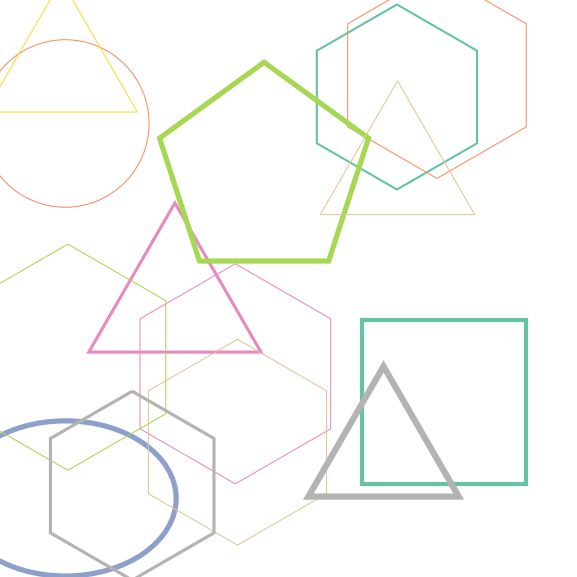[{"shape": "hexagon", "thickness": 1, "radius": 0.8, "center": [0.687, 0.831]}, {"shape": "square", "thickness": 2, "radius": 0.71, "center": [0.769, 0.303]}, {"shape": "hexagon", "thickness": 0.5, "radius": 0.89, "center": [0.757, 0.869]}, {"shape": "circle", "thickness": 0.5, "radius": 0.73, "center": [0.113, 0.785]}, {"shape": "oval", "thickness": 2.5, "radius": 0.96, "center": [0.113, 0.136]}, {"shape": "hexagon", "thickness": 0.5, "radius": 0.95, "center": [0.408, 0.352]}, {"shape": "triangle", "thickness": 1.5, "radius": 0.86, "center": [0.303, 0.476]}, {"shape": "hexagon", "thickness": 0.5, "radius": 0.98, "center": [0.117, 0.381]}, {"shape": "pentagon", "thickness": 2.5, "radius": 0.95, "center": [0.457, 0.701]}, {"shape": "triangle", "thickness": 0.5, "radius": 0.76, "center": [0.106, 0.881]}, {"shape": "hexagon", "thickness": 0.5, "radius": 0.89, "center": [0.411, 0.233]}, {"shape": "triangle", "thickness": 0.5, "radius": 0.77, "center": [0.688, 0.705]}, {"shape": "hexagon", "thickness": 1.5, "radius": 0.82, "center": [0.229, 0.158]}, {"shape": "triangle", "thickness": 3, "radius": 0.75, "center": [0.664, 0.214]}]